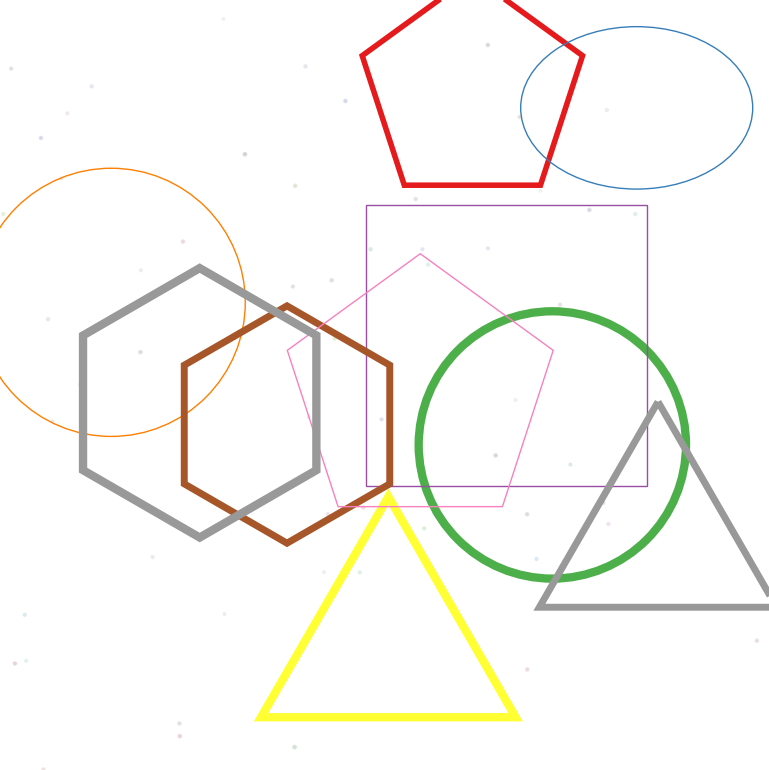[{"shape": "pentagon", "thickness": 2, "radius": 0.75, "center": [0.613, 0.881]}, {"shape": "oval", "thickness": 0.5, "radius": 0.75, "center": [0.827, 0.86]}, {"shape": "circle", "thickness": 3, "radius": 0.87, "center": [0.717, 0.422]}, {"shape": "square", "thickness": 0.5, "radius": 0.91, "center": [0.657, 0.552]}, {"shape": "circle", "thickness": 0.5, "radius": 0.87, "center": [0.144, 0.607]}, {"shape": "triangle", "thickness": 3, "radius": 0.95, "center": [0.504, 0.164]}, {"shape": "hexagon", "thickness": 2.5, "radius": 0.77, "center": [0.373, 0.449]}, {"shape": "pentagon", "thickness": 0.5, "radius": 0.91, "center": [0.546, 0.489]}, {"shape": "hexagon", "thickness": 3, "radius": 0.87, "center": [0.259, 0.477]}, {"shape": "triangle", "thickness": 2.5, "radius": 0.89, "center": [0.855, 0.3]}]